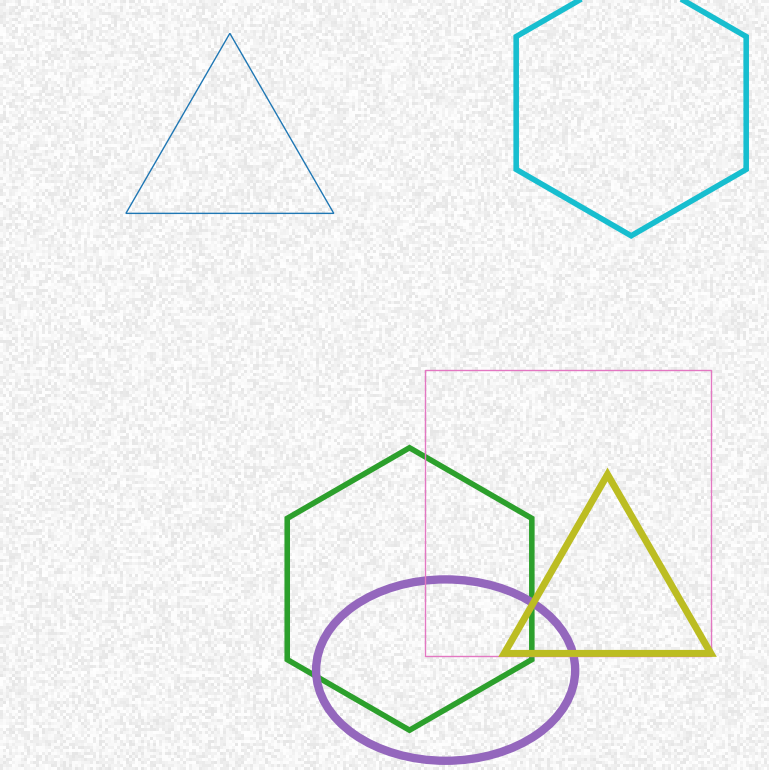[{"shape": "triangle", "thickness": 0.5, "radius": 0.78, "center": [0.298, 0.801]}, {"shape": "hexagon", "thickness": 2, "radius": 0.92, "center": [0.532, 0.235]}, {"shape": "oval", "thickness": 3, "radius": 0.84, "center": [0.579, 0.13]}, {"shape": "square", "thickness": 0.5, "radius": 0.93, "center": [0.738, 0.333]}, {"shape": "triangle", "thickness": 2.5, "radius": 0.77, "center": [0.789, 0.229]}, {"shape": "hexagon", "thickness": 2, "radius": 0.86, "center": [0.82, 0.866]}]